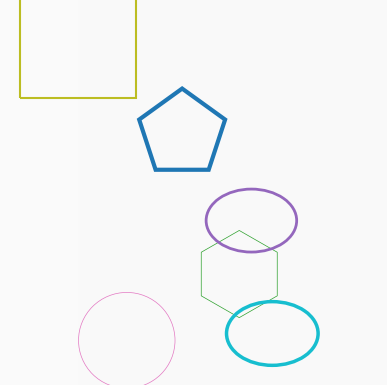[{"shape": "pentagon", "thickness": 3, "radius": 0.58, "center": [0.47, 0.653]}, {"shape": "hexagon", "thickness": 0.5, "radius": 0.57, "center": [0.617, 0.288]}, {"shape": "oval", "thickness": 2, "radius": 0.58, "center": [0.649, 0.427]}, {"shape": "circle", "thickness": 0.5, "radius": 0.62, "center": [0.327, 0.116]}, {"shape": "square", "thickness": 1.5, "radius": 0.75, "center": [0.202, 0.896]}, {"shape": "oval", "thickness": 2.5, "radius": 0.59, "center": [0.703, 0.134]}]